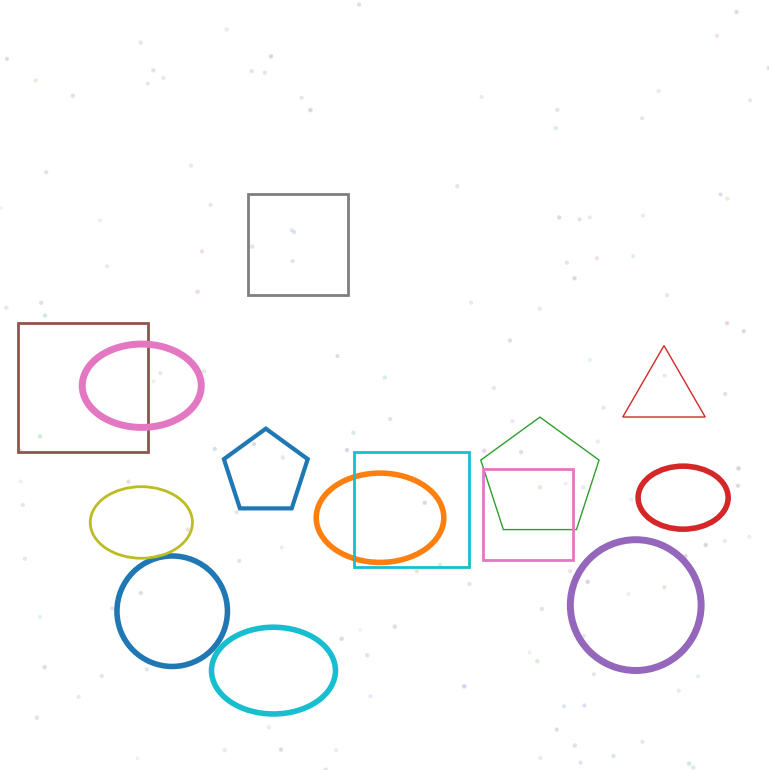[{"shape": "pentagon", "thickness": 1.5, "radius": 0.29, "center": [0.345, 0.386]}, {"shape": "circle", "thickness": 2, "radius": 0.36, "center": [0.224, 0.206]}, {"shape": "oval", "thickness": 2, "radius": 0.41, "center": [0.494, 0.328]}, {"shape": "pentagon", "thickness": 0.5, "radius": 0.4, "center": [0.701, 0.378]}, {"shape": "oval", "thickness": 2, "radius": 0.29, "center": [0.887, 0.354]}, {"shape": "triangle", "thickness": 0.5, "radius": 0.31, "center": [0.862, 0.489]}, {"shape": "circle", "thickness": 2.5, "radius": 0.42, "center": [0.826, 0.214]}, {"shape": "square", "thickness": 1, "radius": 0.42, "center": [0.108, 0.497]}, {"shape": "square", "thickness": 1, "radius": 0.29, "center": [0.686, 0.332]}, {"shape": "oval", "thickness": 2.5, "radius": 0.39, "center": [0.184, 0.499]}, {"shape": "square", "thickness": 1, "radius": 0.33, "center": [0.387, 0.682]}, {"shape": "oval", "thickness": 1, "radius": 0.33, "center": [0.184, 0.321]}, {"shape": "square", "thickness": 1, "radius": 0.37, "center": [0.535, 0.338]}, {"shape": "oval", "thickness": 2, "radius": 0.4, "center": [0.355, 0.129]}]